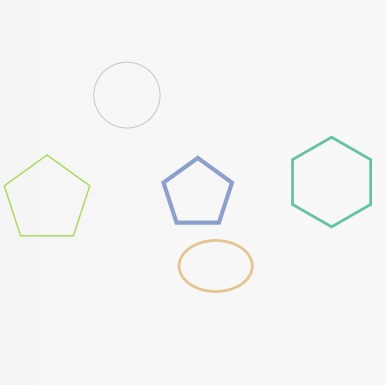[{"shape": "hexagon", "thickness": 2, "radius": 0.58, "center": [0.856, 0.527]}, {"shape": "pentagon", "thickness": 3, "radius": 0.46, "center": [0.51, 0.497]}, {"shape": "pentagon", "thickness": 1, "radius": 0.58, "center": [0.121, 0.481]}, {"shape": "oval", "thickness": 2, "radius": 0.47, "center": [0.557, 0.309]}, {"shape": "circle", "thickness": 0.5, "radius": 0.43, "center": [0.328, 0.753]}]